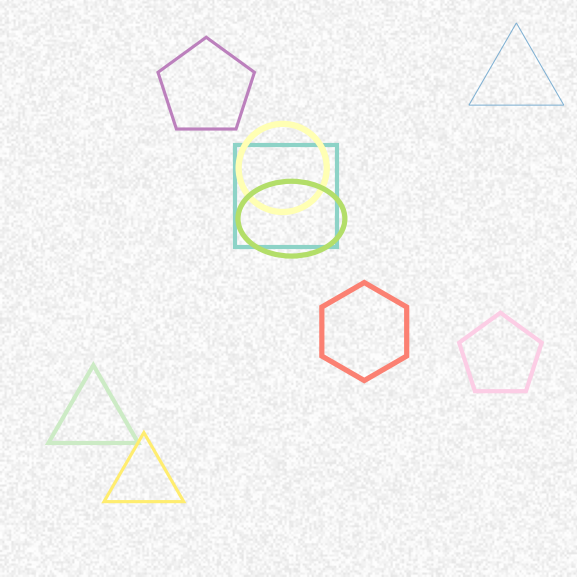[{"shape": "square", "thickness": 2, "radius": 0.44, "center": [0.495, 0.66]}, {"shape": "circle", "thickness": 3, "radius": 0.38, "center": [0.49, 0.708]}, {"shape": "hexagon", "thickness": 2.5, "radius": 0.42, "center": [0.631, 0.425]}, {"shape": "triangle", "thickness": 0.5, "radius": 0.47, "center": [0.894, 0.865]}, {"shape": "oval", "thickness": 2.5, "radius": 0.46, "center": [0.505, 0.62]}, {"shape": "pentagon", "thickness": 2, "radius": 0.38, "center": [0.866, 0.383]}, {"shape": "pentagon", "thickness": 1.5, "radius": 0.44, "center": [0.357, 0.847]}, {"shape": "triangle", "thickness": 2, "radius": 0.45, "center": [0.162, 0.277]}, {"shape": "triangle", "thickness": 1.5, "radius": 0.4, "center": [0.249, 0.17]}]